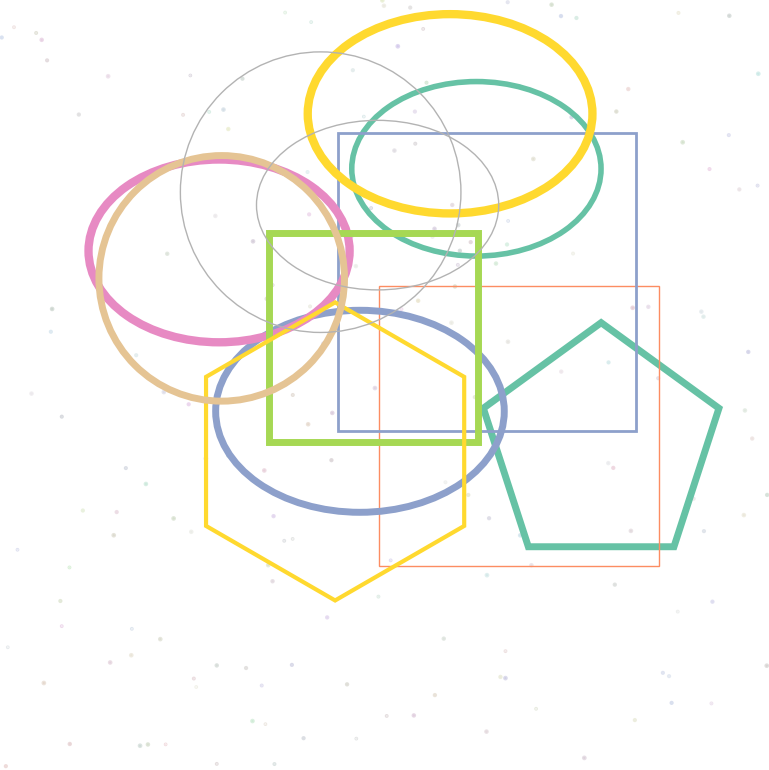[{"shape": "pentagon", "thickness": 2.5, "radius": 0.8, "center": [0.781, 0.42]}, {"shape": "oval", "thickness": 2, "radius": 0.81, "center": [0.619, 0.781]}, {"shape": "square", "thickness": 0.5, "radius": 0.91, "center": [0.674, 0.447]}, {"shape": "oval", "thickness": 2.5, "radius": 0.94, "center": [0.467, 0.466]}, {"shape": "square", "thickness": 1, "radius": 0.97, "center": [0.633, 0.633]}, {"shape": "oval", "thickness": 3, "radius": 0.85, "center": [0.284, 0.674]}, {"shape": "square", "thickness": 2.5, "radius": 0.68, "center": [0.485, 0.561]}, {"shape": "hexagon", "thickness": 1.5, "radius": 0.97, "center": [0.435, 0.414]}, {"shape": "oval", "thickness": 3, "radius": 0.92, "center": [0.585, 0.852]}, {"shape": "circle", "thickness": 2.5, "radius": 0.8, "center": [0.288, 0.639]}, {"shape": "circle", "thickness": 0.5, "radius": 0.91, "center": [0.416, 0.75]}, {"shape": "oval", "thickness": 0.5, "radius": 0.79, "center": [0.49, 0.734]}]